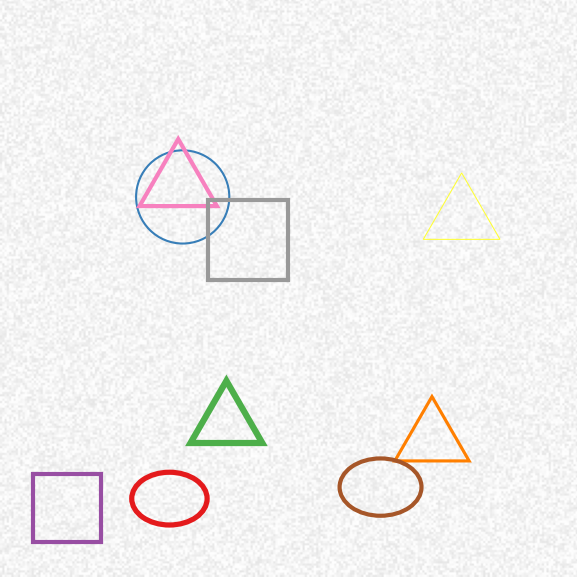[{"shape": "oval", "thickness": 2.5, "radius": 0.33, "center": [0.293, 0.136]}, {"shape": "circle", "thickness": 1, "radius": 0.4, "center": [0.316, 0.658]}, {"shape": "triangle", "thickness": 3, "radius": 0.36, "center": [0.392, 0.268]}, {"shape": "square", "thickness": 2, "radius": 0.3, "center": [0.116, 0.119]}, {"shape": "triangle", "thickness": 1.5, "radius": 0.37, "center": [0.748, 0.238]}, {"shape": "triangle", "thickness": 0.5, "radius": 0.38, "center": [0.799, 0.623]}, {"shape": "oval", "thickness": 2, "radius": 0.35, "center": [0.659, 0.156]}, {"shape": "triangle", "thickness": 2, "radius": 0.39, "center": [0.309, 0.681]}, {"shape": "square", "thickness": 2, "radius": 0.35, "center": [0.43, 0.584]}]